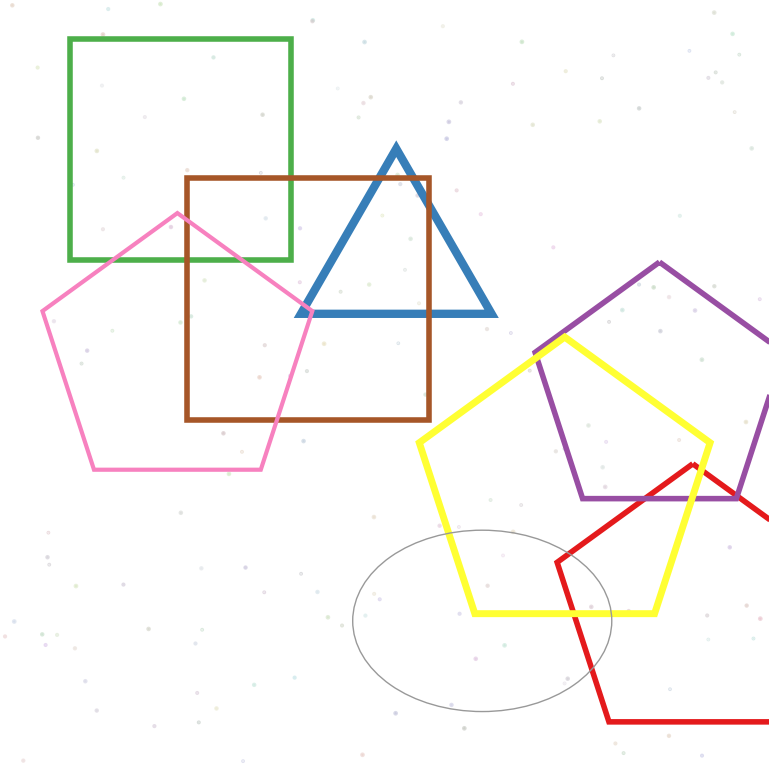[{"shape": "pentagon", "thickness": 2, "radius": 0.93, "center": [0.9, 0.212]}, {"shape": "triangle", "thickness": 3, "radius": 0.71, "center": [0.515, 0.664]}, {"shape": "square", "thickness": 2, "radius": 0.72, "center": [0.235, 0.806]}, {"shape": "pentagon", "thickness": 2, "radius": 0.85, "center": [0.856, 0.49]}, {"shape": "pentagon", "thickness": 2.5, "radius": 0.99, "center": [0.733, 0.364]}, {"shape": "square", "thickness": 2, "radius": 0.79, "center": [0.4, 0.611]}, {"shape": "pentagon", "thickness": 1.5, "radius": 0.92, "center": [0.23, 0.539]}, {"shape": "oval", "thickness": 0.5, "radius": 0.84, "center": [0.626, 0.194]}]